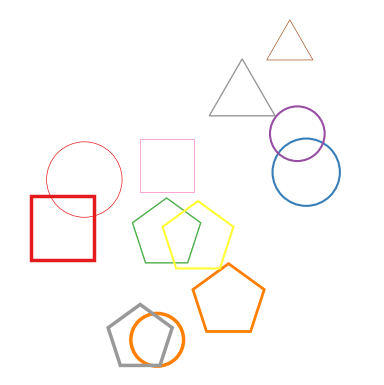[{"shape": "square", "thickness": 2.5, "radius": 0.41, "center": [0.162, 0.407]}, {"shape": "circle", "thickness": 0.5, "radius": 0.49, "center": [0.219, 0.534]}, {"shape": "circle", "thickness": 1.5, "radius": 0.44, "center": [0.795, 0.553]}, {"shape": "pentagon", "thickness": 1, "radius": 0.47, "center": [0.433, 0.393]}, {"shape": "circle", "thickness": 1.5, "radius": 0.35, "center": [0.772, 0.653]}, {"shape": "pentagon", "thickness": 2, "radius": 0.49, "center": [0.594, 0.218]}, {"shape": "circle", "thickness": 2.5, "radius": 0.34, "center": [0.408, 0.117]}, {"shape": "pentagon", "thickness": 1.5, "radius": 0.48, "center": [0.514, 0.381]}, {"shape": "triangle", "thickness": 0.5, "radius": 0.35, "center": [0.753, 0.879]}, {"shape": "square", "thickness": 0.5, "radius": 0.35, "center": [0.434, 0.57]}, {"shape": "pentagon", "thickness": 2.5, "radius": 0.44, "center": [0.364, 0.122]}, {"shape": "triangle", "thickness": 1, "radius": 0.49, "center": [0.629, 0.748]}]